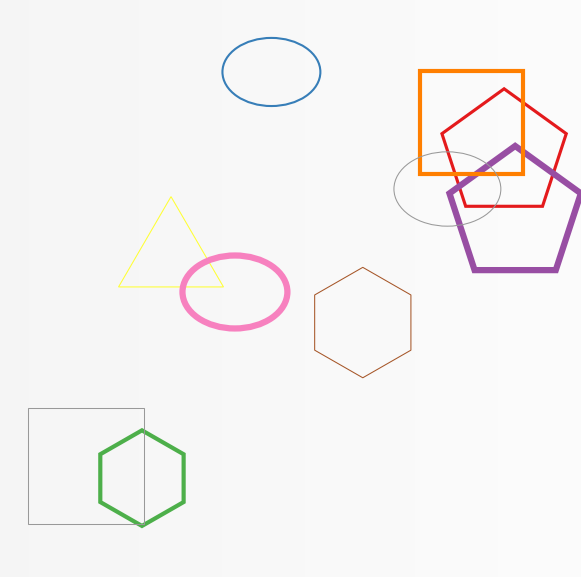[{"shape": "pentagon", "thickness": 1.5, "radius": 0.56, "center": [0.867, 0.733]}, {"shape": "oval", "thickness": 1, "radius": 0.42, "center": [0.467, 0.875]}, {"shape": "hexagon", "thickness": 2, "radius": 0.41, "center": [0.244, 0.171]}, {"shape": "pentagon", "thickness": 3, "radius": 0.59, "center": [0.886, 0.628]}, {"shape": "square", "thickness": 2, "radius": 0.45, "center": [0.811, 0.787]}, {"shape": "triangle", "thickness": 0.5, "radius": 0.52, "center": [0.294, 0.554]}, {"shape": "hexagon", "thickness": 0.5, "radius": 0.48, "center": [0.624, 0.441]}, {"shape": "oval", "thickness": 3, "radius": 0.45, "center": [0.404, 0.494]}, {"shape": "square", "thickness": 0.5, "radius": 0.5, "center": [0.148, 0.192]}, {"shape": "oval", "thickness": 0.5, "radius": 0.46, "center": [0.77, 0.672]}]